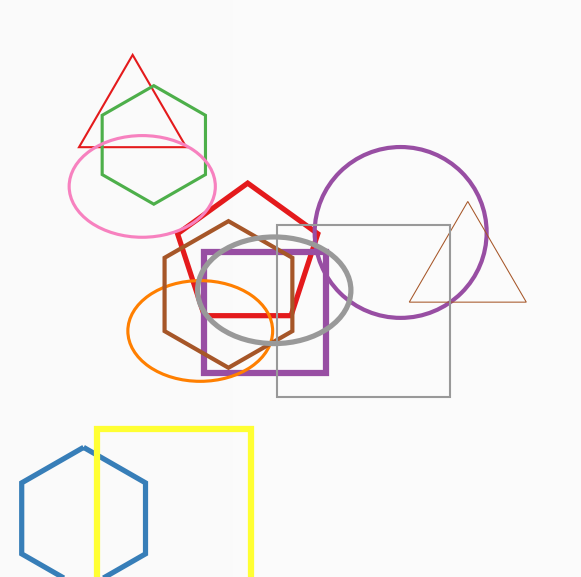[{"shape": "pentagon", "thickness": 2.5, "radius": 0.63, "center": [0.426, 0.555]}, {"shape": "triangle", "thickness": 1, "radius": 0.53, "center": [0.228, 0.798]}, {"shape": "hexagon", "thickness": 2.5, "radius": 0.61, "center": [0.144, 0.102]}, {"shape": "hexagon", "thickness": 1.5, "radius": 0.51, "center": [0.265, 0.748]}, {"shape": "square", "thickness": 3, "radius": 0.53, "center": [0.456, 0.458]}, {"shape": "circle", "thickness": 2, "radius": 0.74, "center": [0.689, 0.597]}, {"shape": "oval", "thickness": 1.5, "radius": 0.62, "center": [0.345, 0.426]}, {"shape": "square", "thickness": 3, "radius": 0.66, "center": [0.3, 0.124]}, {"shape": "triangle", "thickness": 0.5, "radius": 0.58, "center": [0.805, 0.534]}, {"shape": "hexagon", "thickness": 2, "radius": 0.63, "center": [0.393, 0.489]}, {"shape": "oval", "thickness": 1.5, "radius": 0.63, "center": [0.245, 0.676]}, {"shape": "square", "thickness": 1, "radius": 0.74, "center": [0.625, 0.46]}, {"shape": "oval", "thickness": 2.5, "radius": 0.66, "center": [0.472, 0.496]}]